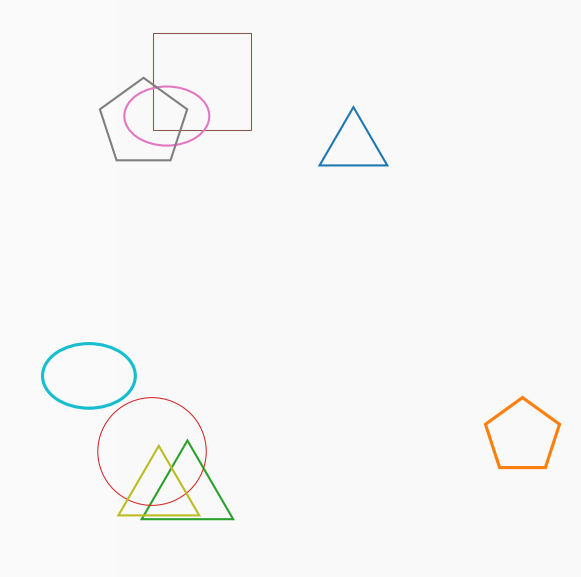[{"shape": "triangle", "thickness": 1, "radius": 0.34, "center": [0.608, 0.746]}, {"shape": "pentagon", "thickness": 1.5, "radius": 0.34, "center": [0.899, 0.244]}, {"shape": "triangle", "thickness": 1, "radius": 0.45, "center": [0.322, 0.146]}, {"shape": "circle", "thickness": 0.5, "radius": 0.47, "center": [0.262, 0.217]}, {"shape": "square", "thickness": 0.5, "radius": 0.42, "center": [0.347, 0.858]}, {"shape": "oval", "thickness": 1, "radius": 0.37, "center": [0.287, 0.798]}, {"shape": "pentagon", "thickness": 1, "radius": 0.39, "center": [0.247, 0.785]}, {"shape": "triangle", "thickness": 1, "radius": 0.4, "center": [0.273, 0.147]}, {"shape": "oval", "thickness": 1.5, "radius": 0.4, "center": [0.153, 0.348]}]